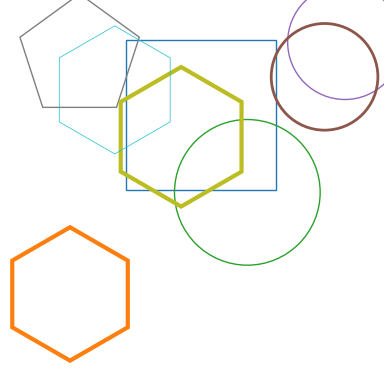[{"shape": "square", "thickness": 1, "radius": 0.98, "center": [0.522, 0.7]}, {"shape": "hexagon", "thickness": 3, "radius": 0.87, "center": [0.182, 0.237]}, {"shape": "circle", "thickness": 1, "radius": 0.95, "center": [0.642, 0.5]}, {"shape": "circle", "thickness": 1, "radius": 0.74, "center": [0.896, 0.89]}, {"shape": "circle", "thickness": 2, "radius": 0.69, "center": [0.843, 0.8]}, {"shape": "pentagon", "thickness": 1, "radius": 0.81, "center": [0.207, 0.853]}, {"shape": "hexagon", "thickness": 3, "radius": 0.91, "center": [0.47, 0.645]}, {"shape": "hexagon", "thickness": 0.5, "radius": 0.83, "center": [0.298, 0.766]}]